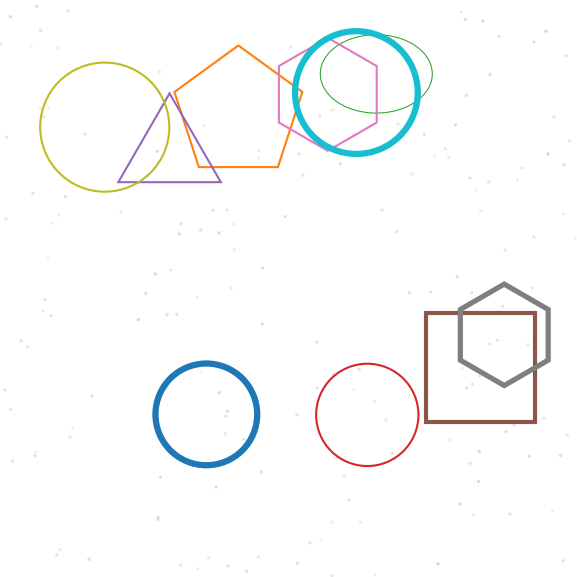[{"shape": "circle", "thickness": 3, "radius": 0.44, "center": [0.357, 0.282]}, {"shape": "pentagon", "thickness": 1, "radius": 0.58, "center": [0.413, 0.804]}, {"shape": "oval", "thickness": 0.5, "radius": 0.48, "center": [0.652, 0.871]}, {"shape": "circle", "thickness": 1, "radius": 0.44, "center": [0.636, 0.281]}, {"shape": "triangle", "thickness": 1, "radius": 0.51, "center": [0.294, 0.735]}, {"shape": "square", "thickness": 2, "radius": 0.47, "center": [0.832, 0.363]}, {"shape": "hexagon", "thickness": 1, "radius": 0.49, "center": [0.568, 0.836]}, {"shape": "hexagon", "thickness": 2.5, "radius": 0.44, "center": [0.873, 0.419]}, {"shape": "circle", "thickness": 1, "radius": 0.56, "center": [0.181, 0.779]}, {"shape": "circle", "thickness": 3, "radius": 0.53, "center": [0.617, 0.839]}]